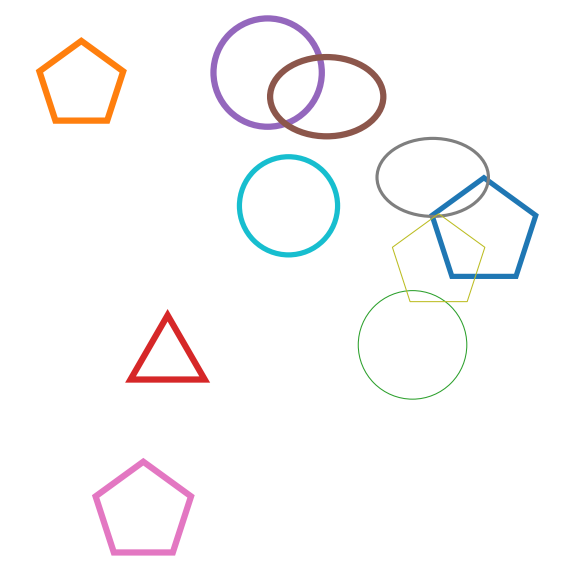[{"shape": "pentagon", "thickness": 2.5, "radius": 0.47, "center": [0.838, 0.597]}, {"shape": "pentagon", "thickness": 3, "radius": 0.38, "center": [0.141, 0.852]}, {"shape": "circle", "thickness": 0.5, "radius": 0.47, "center": [0.714, 0.402]}, {"shape": "triangle", "thickness": 3, "radius": 0.37, "center": [0.29, 0.379]}, {"shape": "circle", "thickness": 3, "radius": 0.47, "center": [0.463, 0.873]}, {"shape": "oval", "thickness": 3, "radius": 0.49, "center": [0.566, 0.832]}, {"shape": "pentagon", "thickness": 3, "radius": 0.43, "center": [0.248, 0.113]}, {"shape": "oval", "thickness": 1.5, "radius": 0.48, "center": [0.749, 0.692]}, {"shape": "pentagon", "thickness": 0.5, "radius": 0.42, "center": [0.76, 0.545]}, {"shape": "circle", "thickness": 2.5, "radius": 0.42, "center": [0.5, 0.643]}]